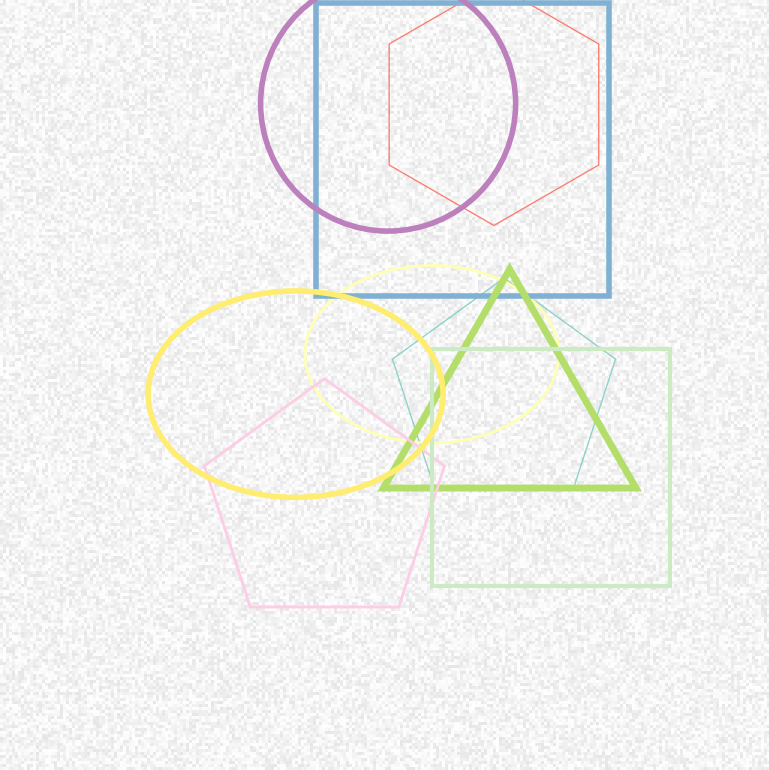[{"shape": "pentagon", "thickness": 0.5, "radius": 0.76, "center": [0.655, 0.487]}, {"shape": "oval", "thickness": 1, "radius": 0.82, "center": [0.561, 0.54]}, {"shape": "hexagon", "thickness": 0.5, "radius": 0.79, "center": [0.641, 0.864]}, {"shape": "square", "thickness": 2, "radius": 0.95, "center": [0.601, 0.806]}, {"shape": "triangle", "thickness": 2.5, "radius": 0.95, "center": [0.662, 0.461]}, {"shape": "pentagon", "thickness": 1, "radius": 0.82, "center": [0.421, 0.344]}, {"shape": "circle", "thickness": 2, "radius": 0.83, "center": [0.504, 0.865]}, {"shape": "square", "thickness": 1.5, "radius": 0.77, "center": [0.715, 0.393]}, {"shape": "oval", "thickness": 2, "radius": 0.96, "center": [0.384, 0.488]}]